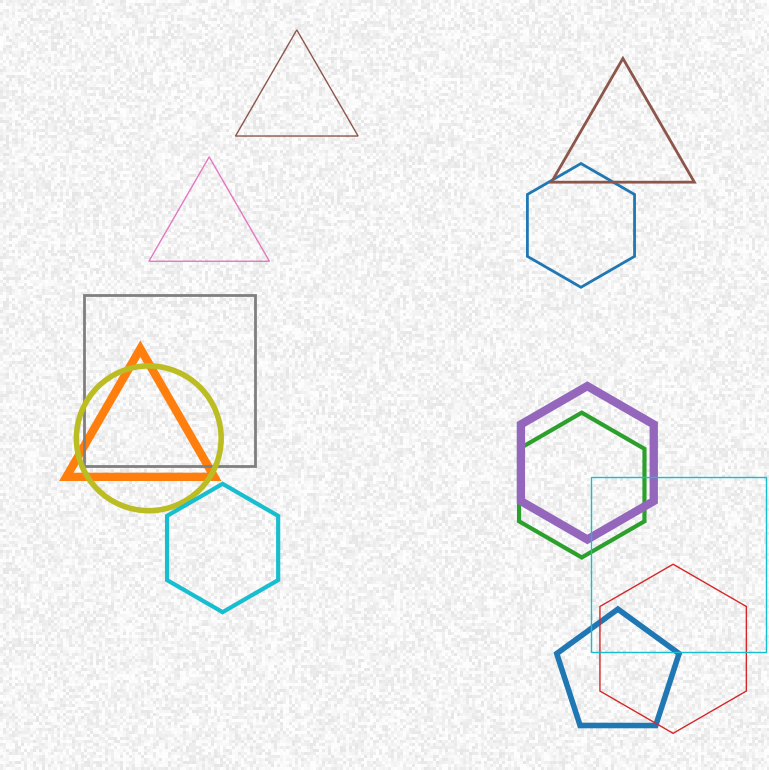[{"shape": "hexagon", "thickness": 1, "radius": 0.4, "center": [0.755, 0.707]}, {"shape": "pentagon", "thickness": 2, "radius": 0.42, "center": [0.802, 0.125]}, {"shape": "triangle", "thickness": 3, "radius": 0.55, "center": [0.182, 0.436]}, {"shape": "hexagon", "thickness": 1.5, "radius": 0.47, "center": [0.756, 0.37]}, {"shape": "hexagon", "thickness": 0.5, "radius": 0.55, "center": [0.874, 0.157]}, {"shape": "hexagon", "thickness": 3, "radius": 0.5, "center": [0.763, 0.399]}, {"shape": "triangle", "thickness": 0.5, "radius": 0.46, "center": [0.385, 0.869]}, {"shape": "triangle", "thickness": 1, "radius": 0.54, "center": [0.809, 0.817]}, {"shape": "triangle", "thickness": 0.5, "radius": 0.45, "center": [0.272, 0.706]}, {"shape": "square", "thickness": 1, "radius": 0.56, "center": [0.22, 0.506]}, {"shape": "circle", "thickness": 2, "radius": 0.47, "center": [0.193, 0.431]}, {"shape": "hexagon", "thickness": 1.5, "radius": 0.42, "center": [0.289, 0.288]}, {"shape": "square", "thickness": 0.5, "radius": 0.57, "center": [0.881, 0.267]}]